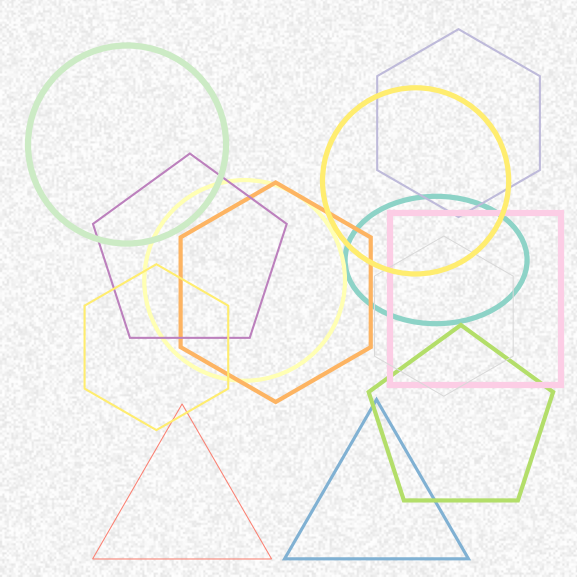[{"shape": "oval", "thickness": 2.5, "radius": 0.79, "center": [0.755, 0.549]}, {"shape": "circle", "thickness": 2, "radius": 0.87, "center": [0.424, 0.514]}, {"shape": "hexagon", "thickness": 1, "radius": 0.81, "center": [0.794, 0.786]}, {"shape": "triangle", "thickness": 0.5, "radius": 0.89, "center": [0.315, 0.121]}, {"shape": "triangle", "thickness": 1.5, "radius": 0.92, "center": [0.652, 0.123]}, {"shape": "hexagon", "thickness": 2, "radius": 0.95, "center": [0.477, 0.493]}, {"shape": "pentagon", "thickness": 2, "radius": 0.84, "center": [0.798, 0.268]}, {"shape": "square", "thickness": 3, "radius": 0.74, "center": [0.823, 0.481]}, {"shape": "hexagon", "thickness": 0.5, "radius": 0.69, "center": [0.769, 0.452]}, {"shape": "pentagon", "thickness": 1, "radius": 0.88, "center": [0.329, 0.557]}, {"shape": "circle", "thickness": 3, "radius": 0.86, "center": [0.22, 0.749]}, {"shape": "hexagon", "thickness": 1, "radius": 0.72, "center": [0.271, 0.398]}, {"shape": "circle", "thickness": 2.5, "radius": 0.81, "center": [0.72, 0.686]}]